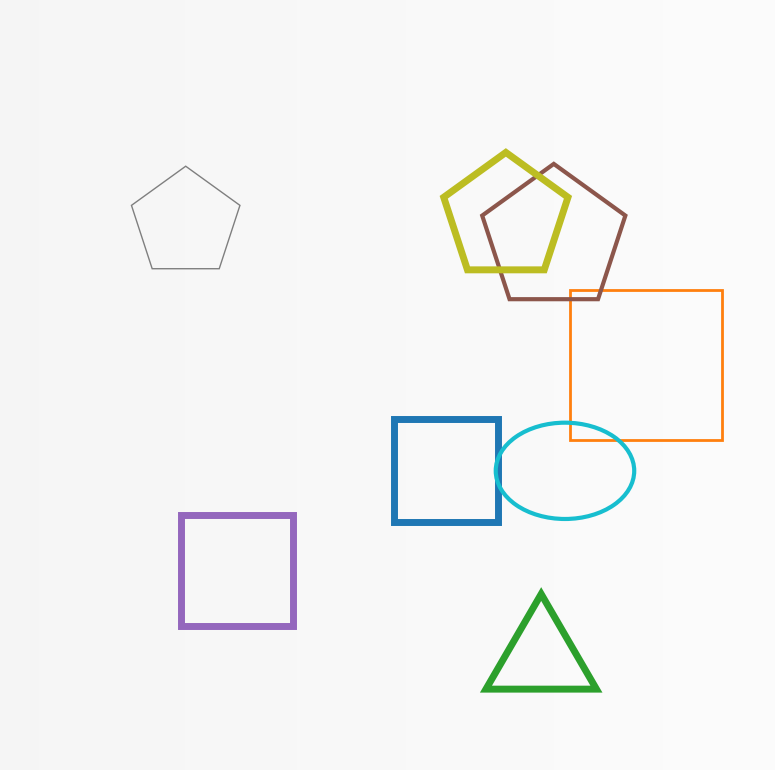[{"shape": "square", "thickness": 2.5, "radius": 0.33, "center": [0.576, 0.389]}, {"shape": "square", "thickness": 1, "radius": 0.49, "center": [0.834, 0.526]}, {"shape": "triangle", "thickness": 2.5, "radius": 0.41, "center": [0.698, 0.146]}, {"shape": "square", "thickness": 2.5, "radius": 0.36, "center": [0.306, 0.259]}, {"shape": "pentagon", "thickness": 1.5, "radius": 0.49, "center": [0.715, 0.69]}, {"shape": "pentagon", "thickness": 0.5, "radius": 0.37, "center": [0.24, 0.711]}, {"shape": "pentagon", "thickness": 2.5, "radius": 0.42, "center": [0.653, 0.718]}, {"shape": "oval", "thickness": 1.5, "radius": 0.45, "center": [0.729, 0.389]}]